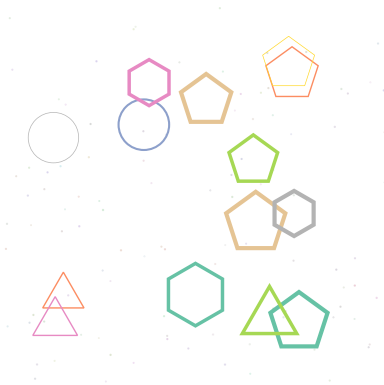[{"shape": "pentagon", "thickness": 3, "radius": 0.39, "center": [0.777, 0.163]}, {"shape": "hexagon", "thickness": 2.5, "radius": 0.41, "center": [0.508, 0.235]}, {"shape": "triangle", "thickness": 1, "radius": 0.31, "center": [0.165, 0.231]}, {"shape": "pentagon", "thickness": 1, "radius": 0.36, "center": [0.759, 0.807]}, {"shape": "circle", "thickness": 1.5, "radius": 0.33, "center": [0.374, 0.676]}, {"shape": "triangle", "thickness": 1, "radius": 0.34, "center": [0.143, 0.162]}, {"shape": "hexagon", "thickness": 2.5, "radius": 0.3, "center": [0.387, 0.785]}, {"shape": "triangle", "thickness": 2.5, "radius": 0.41, "center": [0.7, 0.174]}, {"shape": "pentagon", "thickness": 2.5, "radius": 0.33, "center": [0.658, 0.583]}, {"shape": "pentagon", "thickness": 0.5, "radius": 0.35, "center": [0.75, 0.835]}, {"shape": "pentagon", "thickness": 3, "radius": 0.34, "center": [0.535, 0.739]}, {"shape": "pentagon", "thickness": 3, "radius": 0.4, "center": [0.664, 0.421]}, {"shape": "hexagon", "thickness": 3, "radius": 0.29, "center": [0.764, 0.445]}, {"shape": "circle", "thickness": 0.5, "radius": 0.33, "center": [0.139, 0.642]}]